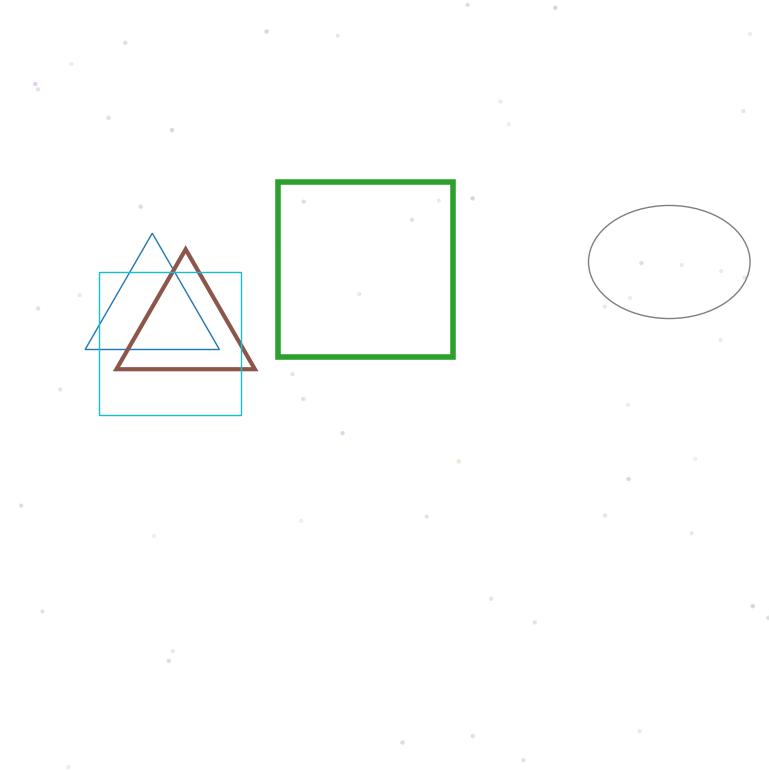[{"shape": "triangle", "thickness": 0.5, "radius": 0.5, "center": [0.198, 0.596]}, {"shape": "square", "thickness": 2, "radius": 0.57, "center": [0.475, 0.65]}, {"shape": "triangle", "thickness": 1.5, "radius": 0.52, "center": [0.241, 0.572]}, {"shape": "oval", "thickness": 0.5, "radius": 0.52, "center": [0.869, 0.66]}, {"shape": "square", "thickness": 0.5, "radius": 0.46, "center": [0.221, 0.554]}]